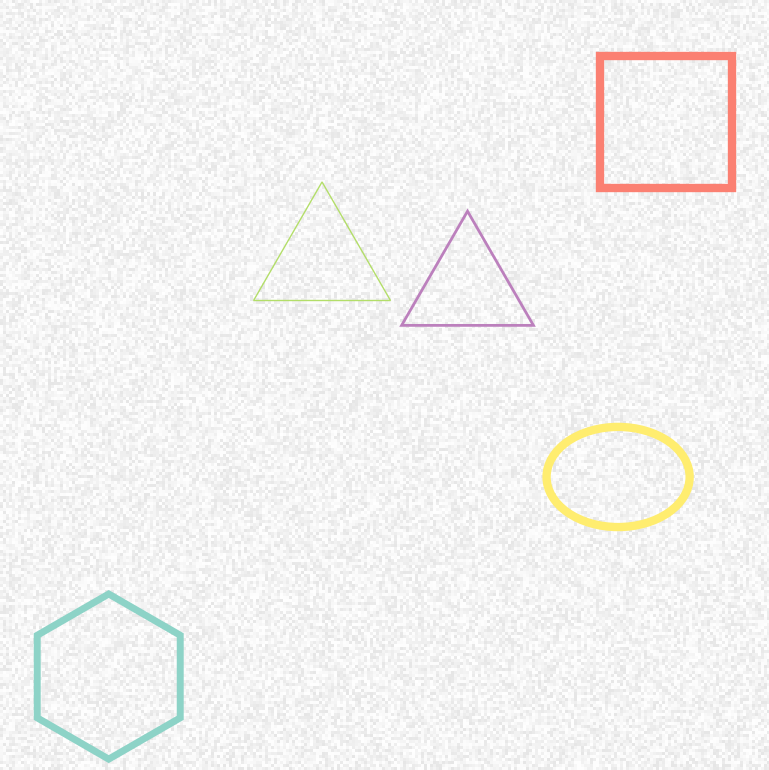[{"shape": "hexagon", "thickness": 2.5, "radius": 0.54, "center": [0.141, 0.121]}, {"shape": "square", "thickness": 3, "radius": 0.43, "center": [0.865, 0.842]}, {"shape": "triangle", "thickness": 0.5, "radius": 0.51, "center": [0.418, 0.661]}, {"shape": "triangle", "thickness": 1, "radius": 0.49, "center": [0.607, 0.627]}, {"shape": "oval", "thickness": 3, "radius": 0.46, "center": [0.803, 0.381]}]